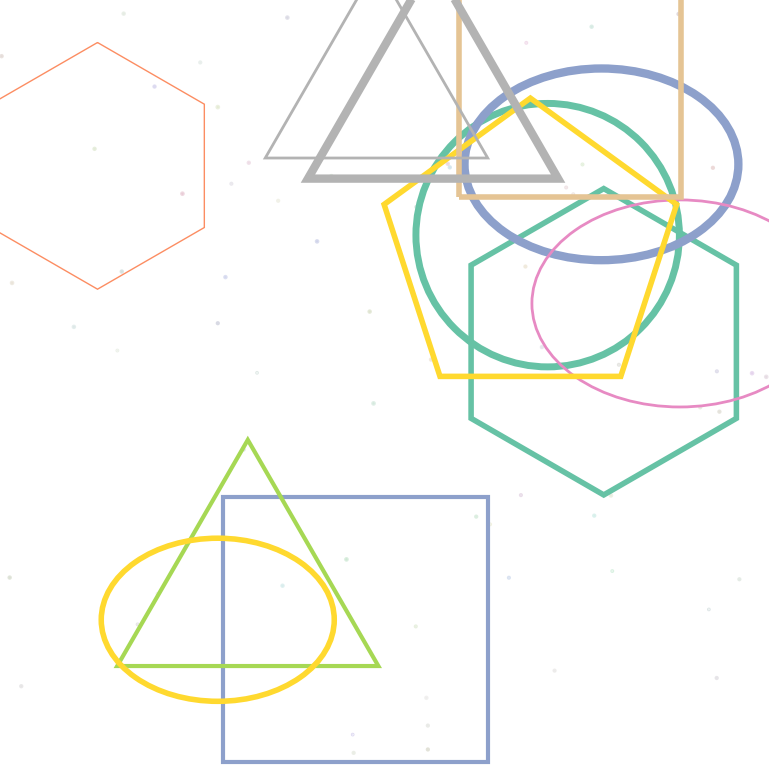[{"shape": "hexagon", "thickness": 2, "radius": 0.99, "center": [0.784, 0.556]}, {"shape": "circle", "thickness": 2.5, "radius": 0.86, "center": [0.711, 0.695]}, {"shape": "hexagon", "thickness": 0.5, "radius": 0.8, "center": [0.127, 0.785]}, {"shape": "oval", "thickness": 3, "radius": 0.89, "center": [0.781, 0.787]}, {"shape": "square", "thickness": 1.5, "radius": 0.86, "center": [0.461, 0.182]}, {"shape": "oval", "thickness": 1, "radius": 0.96, "center": [0.883, 0.606]}, {"shape": "triangle", "thickness": 1.5, "radius": 0.98, "center": [0.322, 0.233]}, {"shape": "pentagon", "thickness": 2, "radius": 1.0, "center": [0.689, 0.673]}, {"shape": "oval", "thickness": 2, "radius": 0.76, "center": [0.283, 0.195]}, {"shape": "square", "thickness": 2, "radius": 0.72, "center": [0.74, 0.889]}, {"shape": "triangle", "thickness": 1, "radius": 0.83, "center": [0.489, 0.878]}, {"shape": "triangle", "thickness": 3, "radius": 0.94, "center": [0.562, 0.862]}]